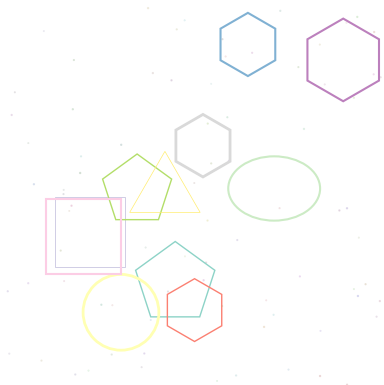[{"shape": "pentagon", "thickness": 1, "radius": 0.54, "center": [0.455, 0.265]}, {"shape": "circle", "thickness": 2, "radius": 0.49, "center": [0.314, 0.189]}, {"shape": "square", "thickness": 0.5, "radius": 0.45, "center": [0.234, 0.398]}, {"shape": "hexagon", "thickness": 1, "radius": 0.41, "center": [0.505, 0.195]}, {"shape": "hexagon", "thickness": 1.5, "radius": 0.41, "center": [0.644, 0.885]}, {"shape": "pentagon", "thickness": 1, "radius": 0.47, "center": [0.356, 0.506]}, {"shape": "square", "thickness": 1.5, "radius": 0.49, "center": [0.218, 0.387]}, {"shape": "hexagon", "thickness": 2, "radius": 0.41, "center": [0.527, 0.622]}, {"shape": "hexagon", "thickness": 1.5, "radius": 0.54, "center": [0.891, 0.844]}, {"shape": "oval", "thickness": 1.5, "radius": 0.6, "center": [0.712, 0.51]}, {"shape": "triangle", "thickness": 0.5, "radius": 0.53, "center": [0.428, 0.501]}]